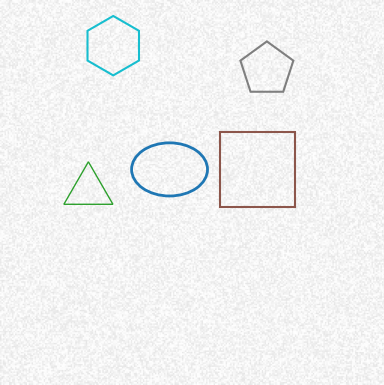[{"shape": "oval", "thickness": 2, "radius": 0.49, "center": [0.44, 0.56]}, {"shape": "triangle", "thickness": 1, "radius": 0.37, "center": [0.23, 0.506]}, {"shape": "square", "thickness": 1.5, "radius": 0.48, "center": [0.669, 0.56]}, {"shape": "pentagon", "thickness": 1.5, "radius": 0.36, "center": [0.693, 0.82]}, {"shape": "hexagon", "thickness": 1.5, "radius": 0.39, "center": [0.294, 0.881]}]